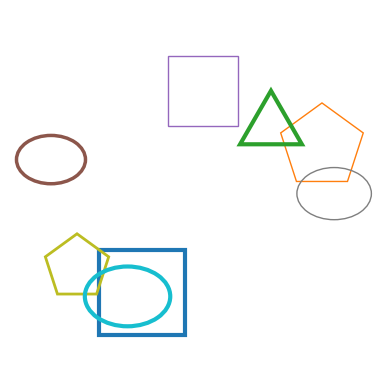[{"shape": "square", "thickness": 3, "radius": 0.56, "center": [0.368, 0.24]}, {"shape": "pentagon", "thickness": 1, "radius": 0.56, "center": [0.836, 0.62]}, {"shape": "triangle", "thickness": 3, "radius": 0.46, "center": [0.704, 0.672]}, {"shape": "square", "thickness": 1, "radius": 0.46, "center": [0.527, 0.763]}, {"shape": "oval", "thickness": 2.5, "radius": 0.45, "center": [0.132, 0.585]}, {"shape": "oval", "thickness": 1, "radius": 0.48, "center": [0.868, 0.497]}, {"shape": "pentagon", "thickness": 2, "radius": 0.43, "center": [0.2, 0.306]}, {"shape": "oval", "thickness": 3, "radius": 0.55, "center": [0.331, 0.23]}]